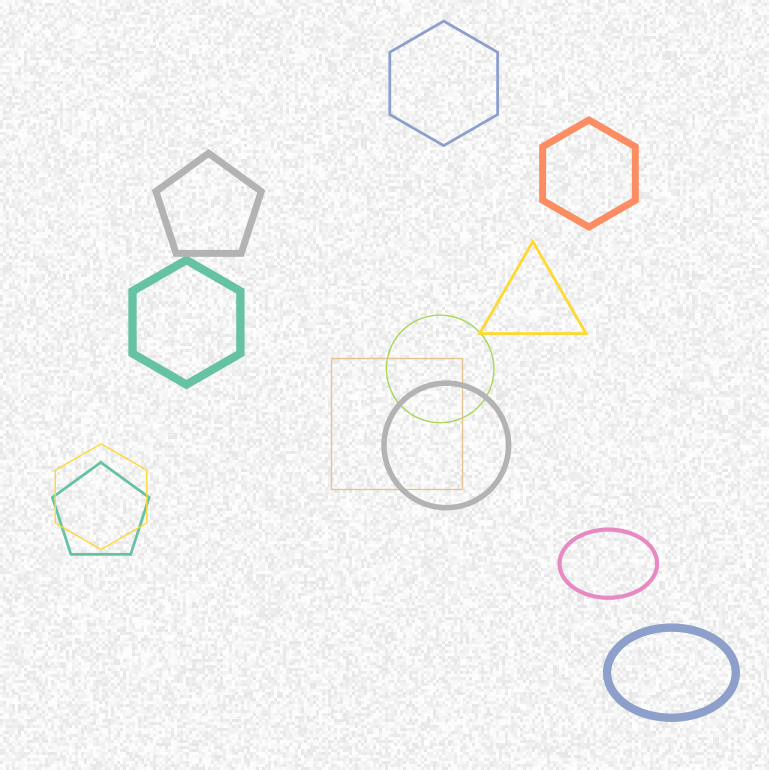[{"shape": "hexagon", "thickness": 3, "radius": 0.4, "center": [0.242, 0.581]}, {"shape": "pentagon", "thickness": 1, "radius": 0.33, "center": [0.131, 0.334]}, {"shape": "hexagon", "thickness": 2.5, "radius": 0.35, "center": [0.765, 0.775]}, {"shape": "hexagon", "thickness": 1, "radius": 0.4, "center": [0.576, 0.892]}, {"shape": "oval", "thickness": 3, "radius": 0.42, "center": [0.872, 0.126]}, {"shape": "oval", "thickness": 1.5, "radius": 0.32, "center": [0.79, 0.268]}, {"shape": "circle", "thickness": 0.5, "radius": 0.35, "center": [0.572, 0.521]}, {"shape": "triangle", "thickness": 1, "radius": 0.4, "center": [0.692, 0.607]}, {"shape": "hexagon", "thickness": 0.5, "radius": 0.34, "center": [0.131, 0.355]}, {"shape": "square", "thickness": 0.5, "radius": 0.43, "center": [0.515, 0.45]}, {"shape": "pentagon", "thickness": 2.5, "radius": 0.36, "center": [0.271, 0.729]}, {"shape": "circle", "thickness": 2, "radius": 0.4, "center": [0.58, 0.422]}]